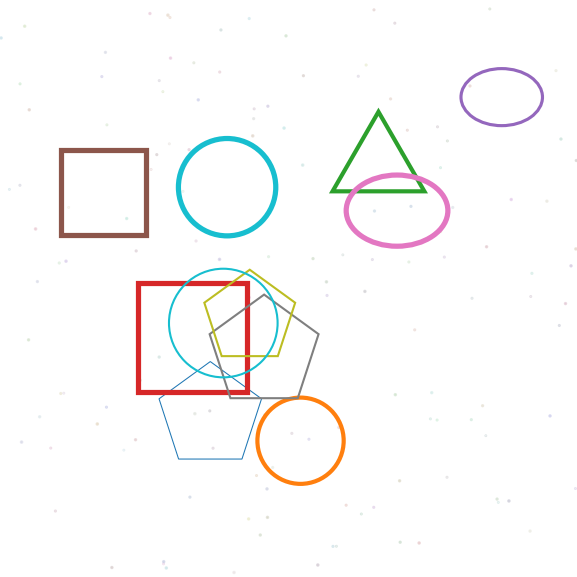[{"shape": "pentagon", "thickness": 0.5, "radius": 0.47, "center": [0.364, 0.28]}, {"shape": "circle", "thickness": 2, "radius": 0.37, "center": [0.52, 0.236]}, {"shape": "triangle", "thickness": 2, "radius": 0.46, "center": [0.655, 0.714]}, {"shape": "square", "thickness": 2.5, "radius": 0.47, "center": [0.333, 0.414]}, {"shape": "oval", "thickness": 1.5, "radius": 0.35, "center": [0.869, 0.831]}, {"shape": "square", "thickness": 2.5, "radius": 0.37, "center": [0.179, 0.665]}, {"shape": "oval", "thickness": 2.5, "radius": 0.44, "center": [0.687, 0.634]}, {"shape": "pentagon", "thickness": 1, "radius": 0.5, "center": [0.457, 0.39]}, {"shape": "pentagon", "thickness": 1, "radius": 0.41, "center": [0.432, 0.449]}, {"shape": "circle", "thickness": 1, "radius": 0.47, "center": [0.387, 0.44]}, {"shape": "circle", "thickness": 2.5, "radius": 0.42, "center": [0.393, 0.675]}]